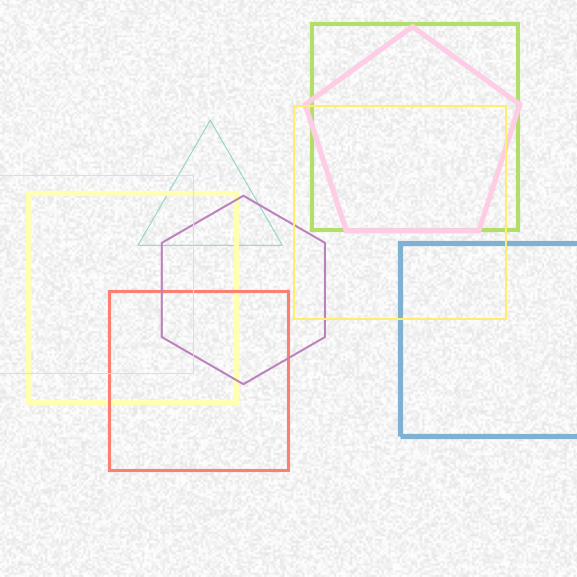[{"shape": "triangle", "thickness": 0.5, "radius": 0.72, "center": [0.364, 0.647]}, {"shape": "square", "thickness": 2.5, "radius": 0.9, "center": [0.228, 0.484]}, {"shape": "square", "thickness": 1.5, "radius": 0.78, "center": [0.344, 0.34]}, {"shape": "square", "thickness": 2.5, "radius": 0.84, "center": [0.859, 0.411]}, {"shape": "square", "thickness": 2, "radius": 0.89, "center": [0.719, 0.779]}, {"shape": "pentagon", "thickness": 2.5, "radius": 0.98, "center": [0.714, 0.758]}, {"shape": "hexagon", "thickness": 1, "radius": 0.82, "center": [0.421, 0.497]}, {"shape": "square", "thickness": 0.5, "radius": 0.86, "center": [0.163, 0.525]}, {"shape": "square", "thickness": 1, "radius": 0.92, "center": [0.693, 0.631]}]